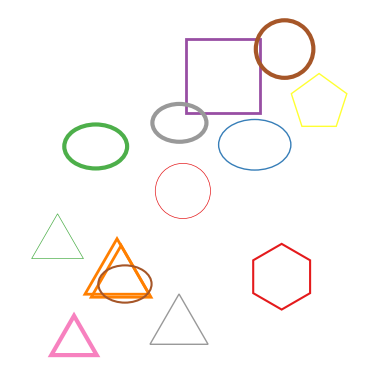[{"shape": "circle", "thickness": 0.5, "radius": 0.36, "center": [0.475, 0.504]}, {"shape": "hexagon", "thickness": 1.5, "radius": 0.43, "center": [0.732, 0.281]}, {"shape": "oval", "thickness": 1, "radius": 0.47, "center": [0.662, 0.624]}, {"shape": "oval", "thickness": 3, "radius": 0.41, "center": [0.249, 0.62]}, {"shape": "triangle", "thickness": 0.5, "radius": 0.39, "center": [0.149, 0.367]}, {"shape": "square", "thickness": 2, "radius": 0.48, "center": [0.579, 0.802]}, {"shape": "triangle", "thickness": 2, "radius": 0.48, "center": [0.304, 0.284]}, {"shape": "triangle", "thickness": 2, "radius": 0.45, "center": [0.315, 0.273]}, {"shape": "pentagon", "thickness": 1, "radius": 0.38, "center": [0.829, 0.733]}, {"shape": "circle", "thickness": 3, "radius": 0.37, "center": [0.739, 0.873]}, {"shape": "oval", "thickness": 1.5, "radius": 0.35, "center": [0.325, 0.262]}, {"shape": "triangle", "thickness": 3, "radius": 0.34, "center": [0.192, 0.112]}, {"shape": "oval", "thickness": 3, "radius": 0.35, "center": [0.466, 0.681]}, {"shape": "triangle", "thickness": 1, "radius": 0.44, "center": [0.465, 0.149]}]